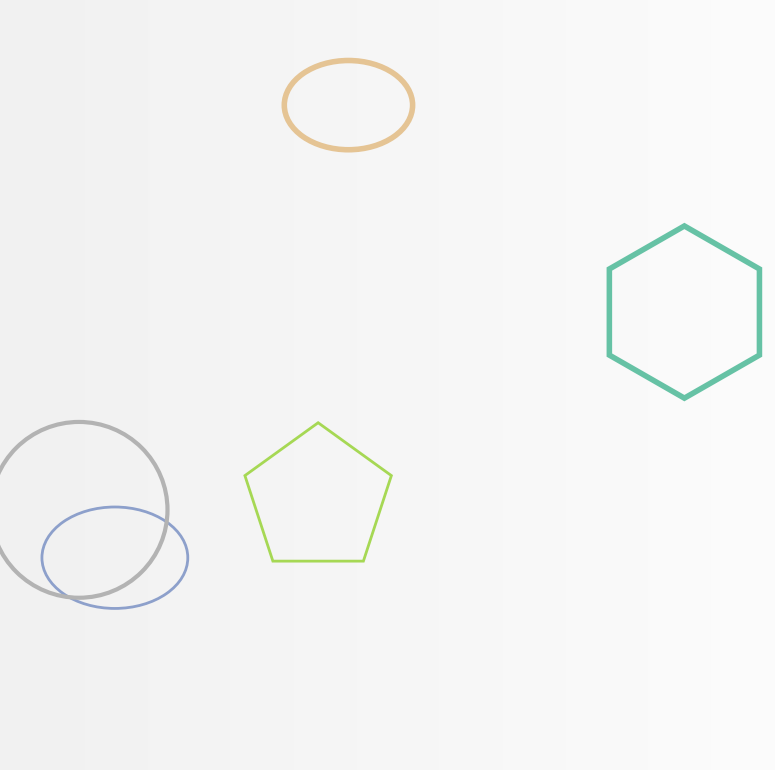[{"shape": "hexagon", "thickness": 2, "radius": 0.56, "center": [0.883, 0.595]}, {"shape": "oval", "thickness": 1, "radius": 0.47, "center": [0.148, 0.276]}, {"shape": "pentagon", "thickness": 1, "radius": 0.5, "center": [0.41, 0.352]}, {"shape": "oval", "thickness": 2, "radius": 0.41, "center": [0.45, 0.863]}, {"shape": "circle", "thickness": 1.5, "radius": 0.57, "center": [0.102, 0.338]}]